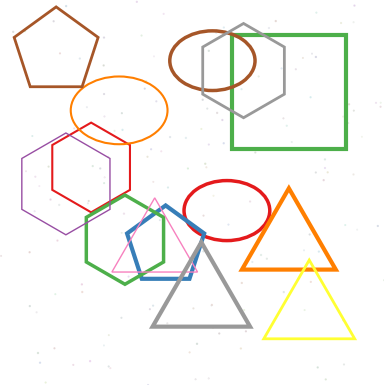[{"shape": "oval", "thickness": 2.5, "radius": 0.56, "center": [0.589, 0.453]}, {"shape": "hexagon", "thickness": 1.5, "radius": 0.58, "center": [0.237, 0.565]}, {"shape": "pentagon", "thickness": 3, "radius": 0.53, "center": [0.43, 0.361]}, {"shape": "hexagon", "thickness": 2.5, "radius": 0.58, "center": [0.325, 0.377]}, {"shape": "square", "thickness": 3, "radius": 0.74, "center": [0.752, 0.76]}, {"shape": "hexagon", "thickness": 1, "radius": 0.66, "center": [0.171, 0.522]}, {"shape": "triangle", "thickness": 3, "radius": 0.7, "center": [0.75, 0.37]}, {"shape": "oval", "thickness": 1.5, "radius": 0.63, "center": [0.309, 0.713]}, {"shape": "triangle", "thickness": 2, "radius": 0.68, "center": [0.803, 0.188]}, {"shape": "oval", "thickness": 2.5, "radius": 0.55, "center": [0.552, 0.842]}, {"shape": "pentagon", "thickness": 2, "radius": 0.57, "center": [0.146, 0.867]}, {"shape": "triangle", "thickness": 1, "radius": 0.64, "center": [0.402, 0.358]}, {"shape": "triangle", "thickness": 3, "radius": 0.73, "center": [0.523, 0.225]}, {"shape": "hexagon", "thickness": 2, "radius": 0.61, "center": [0.633, 0.817]}]